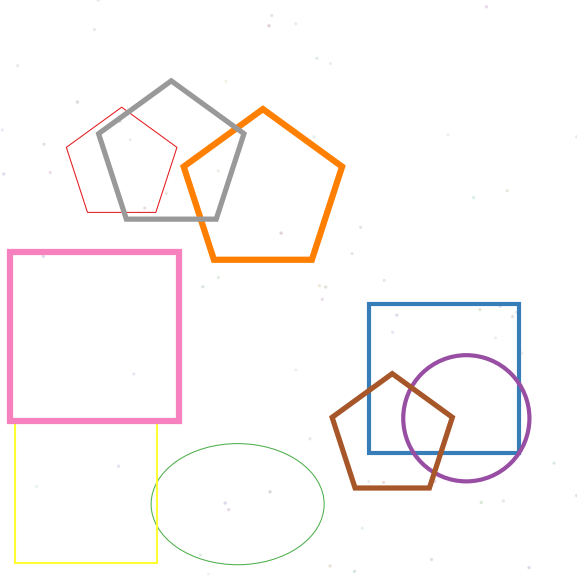[{"shape": "pentagon", "thickness": 0.5, "radius": 0.5, "center": [0.211, 0.713]}, {"shape": "square", "thickness": 2, "radius": 0.65, "center": [0.769, 0.344]}, {"shape": "oval", "thickness": 0.5, "radius": 0.75, "center": [0.411, 0.126]}, {"shape": "circle", "thickness": 2, "radius": 0.55, "center": [0.808, 0.275]}, {"shape": "pentagon", "thickness": 3, "radius": 0.72, "center": [0.455, 0.666]}, {"shape": "square", "thickness": 1, "radius": 0.62, "center": [0.149, 0.147]}, {"shape": "pentagon", "thickness": 2.5, "radius": 0.55, "center": [0.679, 0.243]}, {"shape": "square", "thickness": 3, "radius": 0.73, "center": [0.164, 0.417]}, {"shape": "pentagon", "thickness": 2.5, "radius": 0.66, "center": [0.297, 0.727]}]